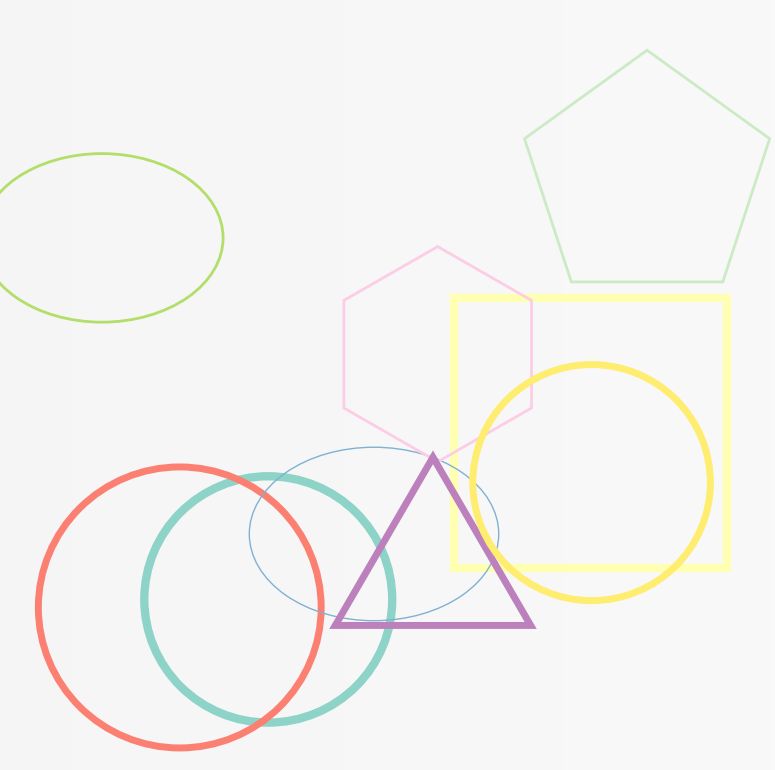[{"shape": "circle", "thickness": 3, "radius": 0.8, "center": [0.346, 0.222]}, {"shape": "square", "thickness": 3, "radius": 0.88, "center": [0.762, 0.438]}, {"shape": "circle", "thickness": 2.5, "radius": 0.91, "center": [0.232, 0.211]}, {"shape": "oval", "thickness": 0.5, "radius": 0.8, "center": [0.483, 0.307]}, {"shape": "oval", "thickness": 1, "radius": 0.78, "center": [0.131, 0.691]}, {"shape": "hexagon", "thickness": 1, "radius": 0.7, "center": [0.565, 0.54]}, {"shape": "triangle", "thickness": 2.5, "radius": 0.73, "center": [0.559, 0.261]}, {"shape": "pentagon", "thickness": 1, "radius": 0.83, "center": [0.835, 0.768]}, {"shape": "circle", "thickness": 2.5, "radius": 0.77, "center": [0.763, 0.373]}]